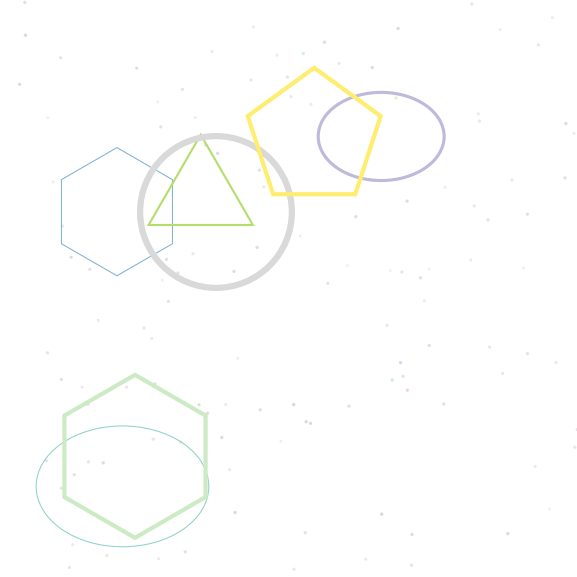[{"shape": "oval", "thickness": 0.5, "radius": 0.75, "center": [0.212, 0.157]}, {"shape": "oval", "thickness": 1.5, "radius": 0.55, "center": [0.66, 0.763]}, {"shape": "hexagon", "thickness": 0.5, "radius": 0.55, "center": [0.202, 0.633]}, {"shape": "triangle", "thickness": 1, "radius": 0.52, "center": [0.348, 0.662]}, {"shape": "circle", "thickness": 3, "radius": 0.66, "center": [0.374, 0.632]}, {"shape": "hexagon", "thickness": 2, "radius": 0.71, "center": [0.234, 0.209]}, {"shape": "pentagon", "thickness": 2, "radius": 0.61, "center": [0.544, 0.761]}]